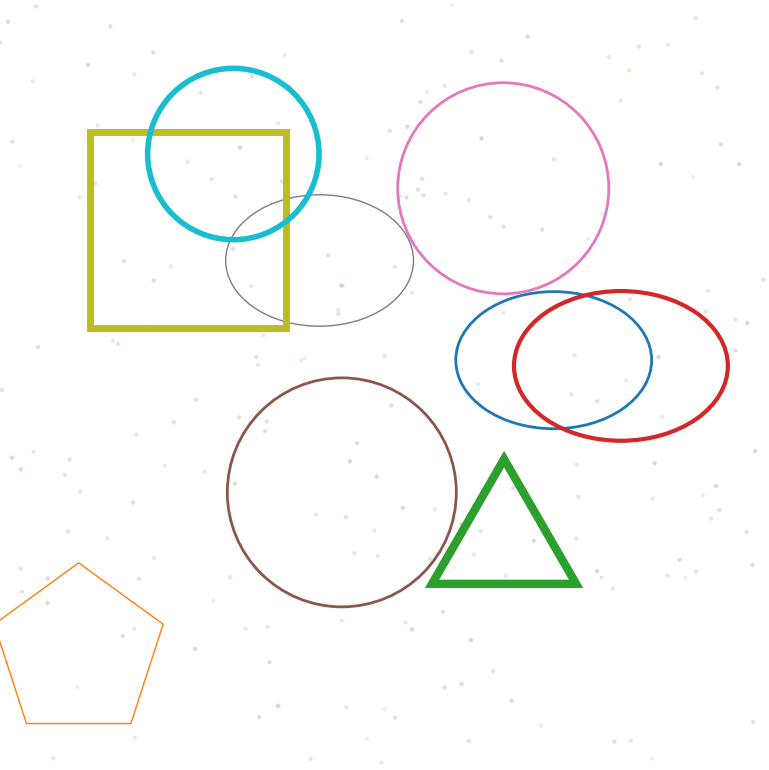[{"shape": "oval", "thickness": 1, "radius": 0.64, "center": [0.719, 0.532]}, {"shape": "pentagon", "thickness": 0.5, "radius": 0.58, "center": [0.102, 0.154]}, {"shape": "triangle", "thickness": 3, "radius": 0.54, "center": [0.655, 0.296]}, {"shape": "oval", "thickness": 1.5, "radius": 0.69, "center": [0.806, 0.525]}, {"shape": "circle", "thickness": 1, "radius": 0.74, "center": [0.444, 0.361]}, {"shape": "circle", "thickness": 1, "radius": 0.69, "center": [0.654, 0.755]}, {"shape": "oval", "thickness": 0.5, "radius": 0.61, "center": [0.415, 0.662]}, {"shape": "square", "thickness": 2.5, "radius": 0.63, "center": [0.244, 0.701]}, {"shape": "circle", "thickness": 2, "radius": 0.56, "center": [0.303, 0.8]}]